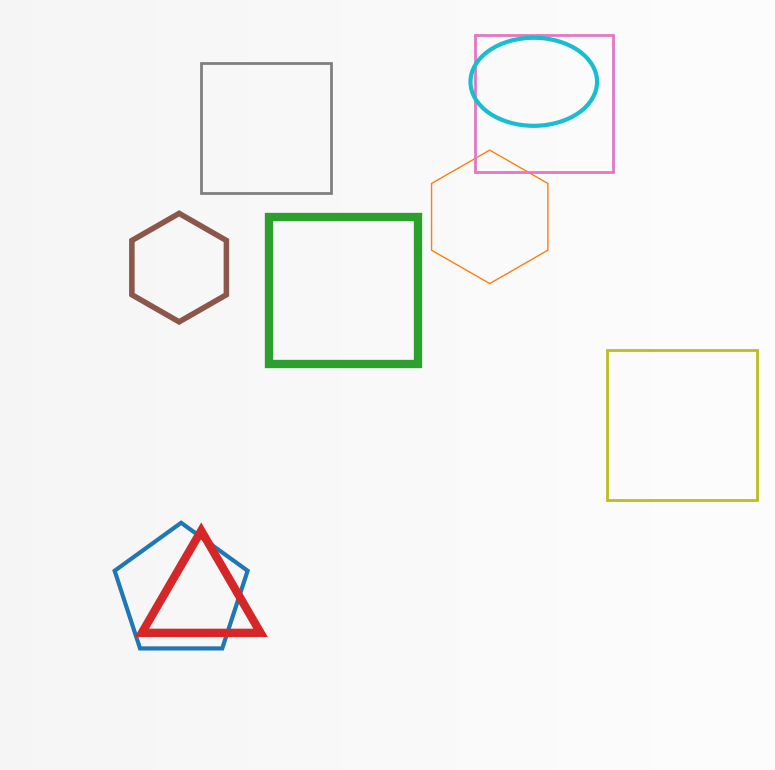[{"shape": "pentagon", "thickness": 1.5, "radius": 0.45, "center": [0.234, 0.231]}, {"shape": "hexagon", "thickness": 0.5, "radius": 0.43, "center": [0.632, 0.718]}, {"shape": "square", "thickness": 3, "radius": 0.48, "center": [0.443, 0.623]}, {"shape": "triangle", "thickness": 3, "radius": 0.44, "center": [0.26, 0.222]}, {"shape": "hexagon", "thickness": 2, "radius": 0.35, "center": [0.231, 0.652]}, {"shape": "square", "thickness": 1, "radius": 0.44, "center": [0.702, 0.866]}, {"shape": "square", "thickness": 1, "radius": 0.42, "center": [0.343, 0.834]}, {"shape": "square", "thickness": 1, "radius": 0.49, "center": [0.88, 0.448]}, {"shape": "oval", "thickness": 1.5, "radius": 0.41, "center": [0.689, 0.894]}]